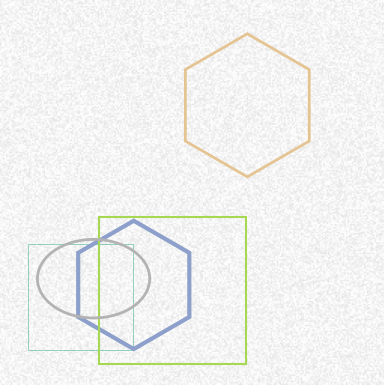[{"shape": "square", "thickness": 0.5, "radius": 0.69, "center": [0.209, 0.228]}, {"shape": "hexagon", "thickness": 3, "radius": 0.83, "center": [0.347, 0.26]}, {"shape": "square", "thickness": 1.5, "radius": 0.95, "center": [0.448, 0.246]}, {"shape": "hexagon", "thickness": 2, "radius": 0.93, "center": [0.642, 0.726]}, {"shape": "oval", "thickness": 2, "radius": 0.73, "center": [0.243, 0.276]}]